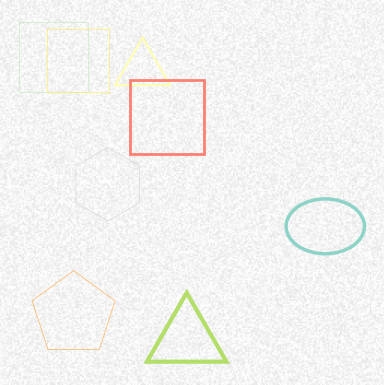[{"shape": "oval", "thickness": 2.5, "radius": 0.51, "center": [0.845, 0.412]}, {"shape": "triangle", "thickness": 1.5, "radius": 0.41, "center": [0.37, 0.82]}, {"shape": "square", "thickness": 2, "radius": 0.48, "center": [0.434, 0.696]}, {"shape": "pentagon", "thickness": 0.5, "radius": 0.57, "center": [0.191, 0.184]}, {"shape": "triangle", "thickness": 3, "radius": 0.6, "center": [0.485, 0.12]}, {"shape": "hexagon", "thickness": 0.5, "radius": 0.48, "center": [0.28, 0.521]}, {"shape": "square", "thickness": 0.5, "radius": 0.45, "center": [0.139, 0.852]}, {"shape": "square", "thickness": 0.5, "radius": 0.41, "center": [0.202, 0.842]}]